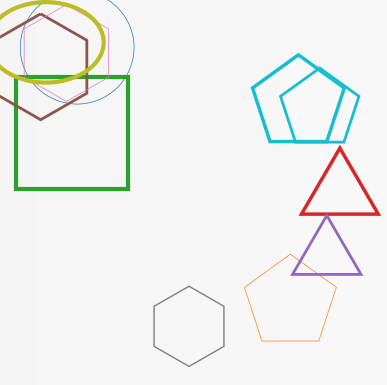[{"shape": "circle", "thickness": 0.5, "radius": 0.73, "center": [0.199, 0.877]}, {"shape": "pentagon", "thickness": 0.5, "radius": 0.62, "center": [0.749, 0.215]}, {"shape": "square", "thickness": 3, "radius": 0.72, "center": [0.185, 0.654]}, {"shape": "triangle", "thickness": 2.5, "radius": 0.57, "center": [0.877, 0.501]}, {"shape": "triangle", "thickness": 2, "radius": 0.51, "center": [0.843, 0.338]}, {"shape": "hexagon", "thickness": 2, "radius": 0.69, "center": [0.105, 0.827]}, {"shape": "hexagon", "thickness": 0.5, "radius": 0.63, "center": [0.171, 0.862]}, {"shape": "hexagon", "thickness": 1, "radius": 0.52, "center": [0.488, 0.152]}, {"shape": "oval", "thickness": 3, "radius": 0.75, "center": [0.118, 0.89]}, {"shape": "pentagon", "thickness": 2, "radius": 0.53, "center": [0.825, 0.717]}, {"shape": "pentagon", "thickness": 2.5, "radius": 0.62, "center": [0.77, 0.733]}]